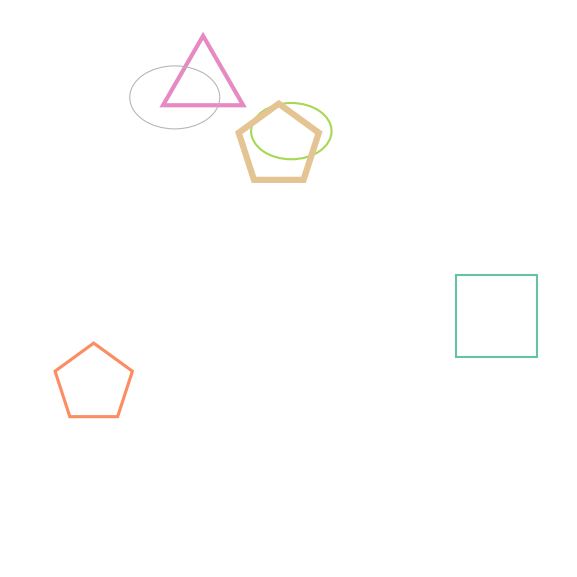[{"shape": "square", "thickness": 1, "radius": 0.35, "center": [0.859, 0.452]}, {"shape": "pentagon", "thickness": 1.5, "radius": 0.35, "center": [0.162, 0.335]}, {"shape": "triangle", "thickness": 2, "radius": 0.4, "center": [0.352, 0.857]}, {"shape": "oval", "thickness": 1, "radius": 0.35, "center": [0.504, 0.772]}, {"shape": "pentagon", "thickness": 3, "radius": 0.36, "center": [0.483, 0.747]}, {"shape": "oval", "thickness": 0.5, "radius": 0.39, "center": [0.303, 0.83]}]